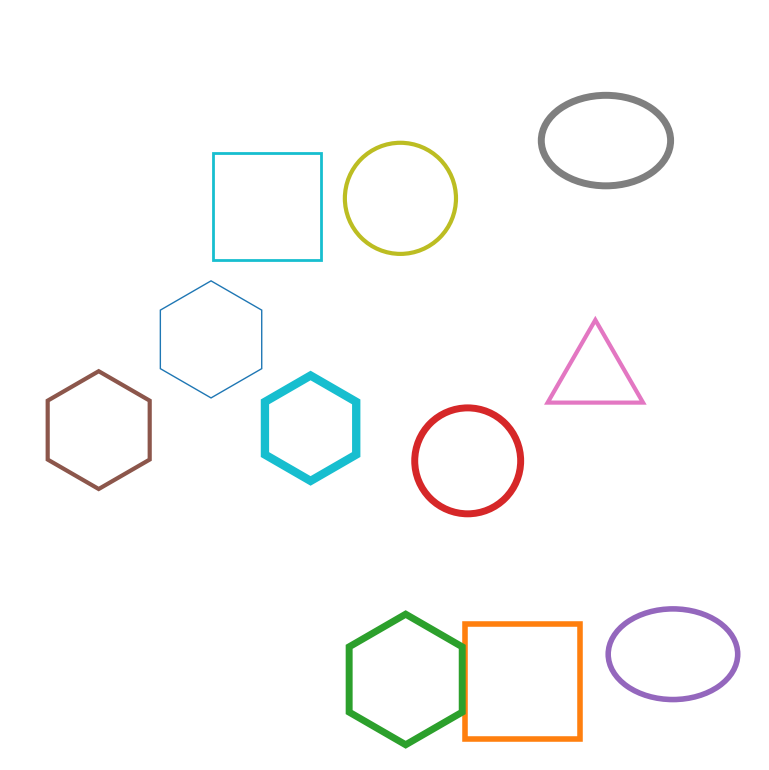[{"shape": "hexagon", "thickness": 0.5, "radius": 0.38, "center": [0.274, 0.559]}, {"shape": "square", "thickness": 2, "radius": 0.37, "center": [0.679, 0.115]}, {"shape": "hexagon", "thickness": 2.5, "radius": 0.42, "center": [0.527, 0.118]}, {"shape": "circle", "thickness": 2.5, "radius": 0.34, "center": [0.607, 0.401]}, {"shape": "oval", "thickness": 2, "radius": 0.42, "center": [0.874, 0.15]}, {"shape": "hexagon", "thickness": 1.5, "radius": 0.38, "center": [0.128, 0.441]}, {"shape": "triangle", "thickness": 1.5, "radius": 0.36, "center": [0.773, 0.513]}, {"shape": "oval", "thickness": 2.5, "radius": 0.42, "center": [0.787, 0.817]}, {"shape": "circle", "thickness": 1.5, "radius": 0.36, "center": [0.52, 0.742]}, {"shape": "hexagon", "thickness": 3, "radius": 0.34, "center": [0.403, 0.444]}, {"shape": "square", "thickness": 1, "radius": 0.35, "center": [0.347, 0.732]}]